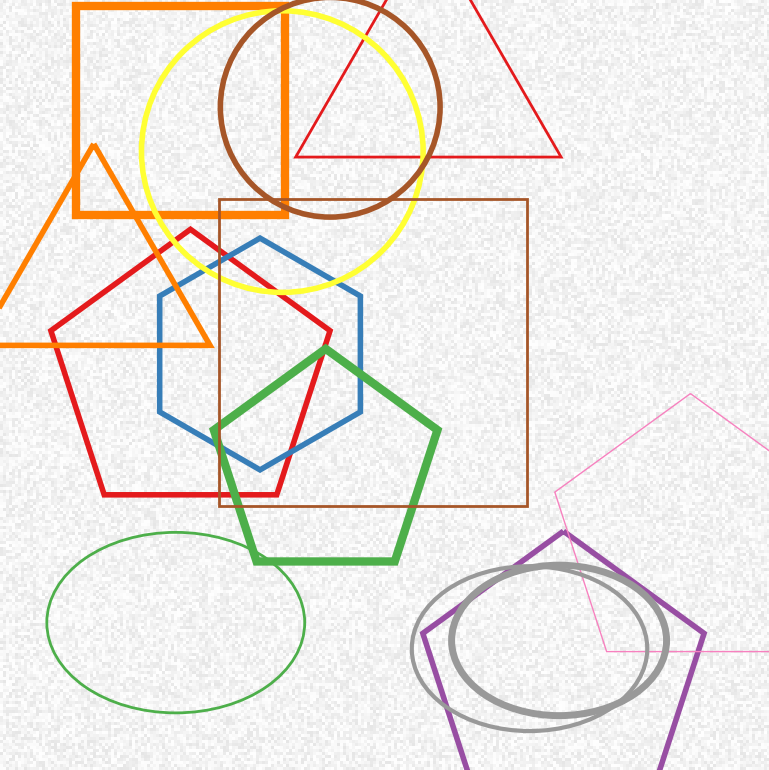[{"shape": "triangle", "thickness": 1, "radius": 1.0, "center": [0.556, 0.896]}, {"shape": "pentagon", "thickness": 2, "radius": 0.95, "center": [0.247, 0.512]}, {"shape": "hexagon", "thickness": 2, "radius": 0.75, "center": [0.338, 0.54]}, {"shape": "pentagon", "thickness": 3, "radius": 0.76, "center": [0.423, 0.394]}, {"shape": "oval", "thickness": 1, "radius": 0.84, "center": [0.228, 0.191]}, {"shape": "pentagon", "thickness": 2, "radius": 0.96, "center": [0.732, 0.118]}, {"shape": "triangle", "thickness": 2, "radius": 0.87, "center": [0.122, 0.639]}, {"shape": "square", "thickness": 3, "radius": 0.68, "center": [0.234, 0.857]}, {"shape": "circle", "thickness": 2, "radius": 0.91, "center": [0.367, 0.803]}, {"shape": "square", "thickness": 1, "radius": 1.0, "center": [0.484, 0.542]}, {"shape": "circle", "thickness": 2, "radius": 0.71, "center": [0.429, 0.861]}, {"shape": "pentagon", "thickness": 0.5, "radius": 0.93, "center": [0.897, 0.304]}, {"shape": "oval", "thickness": 1.5, "radius": 0.76, "center": [0.688, 0.158]}, {"shape": "oval", "thickness": 2.5, "radius": 0.7, "center": [0.726, 0.168]}]